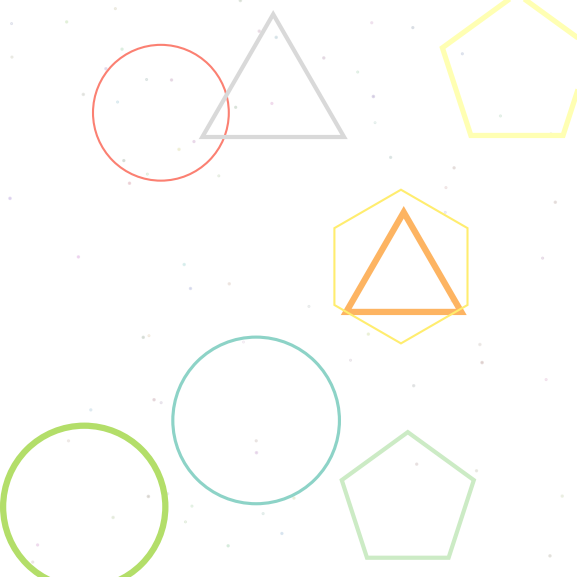[{"shape": "circle", "thickness": 1.5, "radius": 0.72, "center": [0.444, 0.271]}, {"shape": "pentagon", "thickness": 2.5, "radius": 0.68, "center": [0.895, 0.874]}, {"shape": "circle", "thickness": 1, "radius": 0.59, "center": [0.279, 0.804]}, {"shape": "triangle", "thickness": 3, "radius": 0.58, "center": [0.699, 0.517]}, {"shape": "circle", "thickness": 3, "radius": 0.7, "center": [0.146, 0.122]}, {"shape": "triangle", "thickness": 2, "radius": 0.71, "center": [0.473, 0.833]}, {"shape": "pentagon", "thickness": 2, "radius": 0.6, "center": [0.706, 0.131]}, {"shape": "hexagon", "thickness": 1, "radius": 0.67, "center": [0.694, 0.538]}]